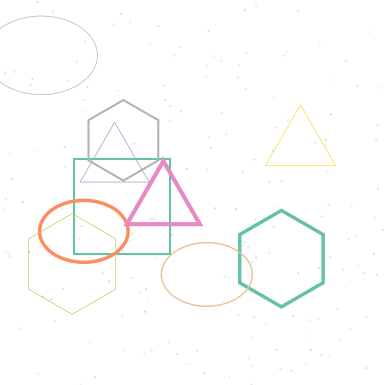[{"shape": "hexagon", "thickness": 2.5, "radius": 0.63, "center": [0.731, 0.328]}, {"shape": "square", "thickness": 1.5, "radius": 0.62, "center": [0.317, 0.464]}, {"shape": "oval", "thickness": 2.5, "radius": 0.57, "center": [0.218, 0.399]}, {"shape": "triangle", "thickness": 0.5, "radius": 0.52, "center": [0.298, 0.579]}, {"shape": "triangle", "thickness": 3, "radius": 0.55, "center": [0.424, 0.472]}, {"shape": "hexagon", "thickness": 0.5, "radius": 0.65, "center": [0.188, 0.314]}, {"shape": "triangle", "thickness": 0.5, "radius": 0.53, "center": [0.78, 0.622]}, {"shape": "oval", "thickness": 1, "radius": 0.59, "center": [0.537, 0.287]}, {"shape": "hexagon", "thickness": 1.5, "radius": 0.52, "center": [0.32, 0.636]}, {"shape": "oval", "thickness": 0.5, "radius": 0.73, "center": [0.107, 0.856]}]